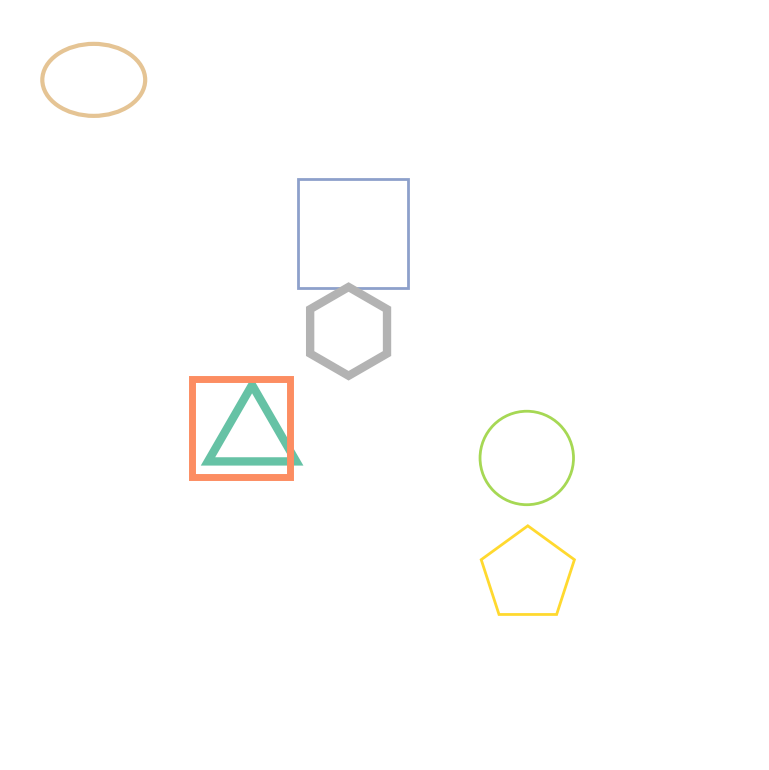[{"shape": "triangle", "thickness": 3, "radius": 0.33, "center": [0.327, 0.434]}, {"shape": "square", "thickness": 2.5, "radius": 0.32, "center": [0.312, 0.444]}, {"shape": "square", "thickness": 1, "radius": 0.36, "center": [0.458, 0.697]}, {"shape": "circle", "thickness": 1, "radius": 0.3, "center": [0.684, 0.405]}, {"shape": "pentagon", "thickness": 1, "radius": 0.32, "center": [0.685, 0.253]}, {"shape": "oval", "thickness": 1.5, "radius": 0.33, "center": [0.122, 0.896]}, {"shape": "hexagon", "thickness": 3, "radius": 0.29, "center": [0.453, 0.57]}]